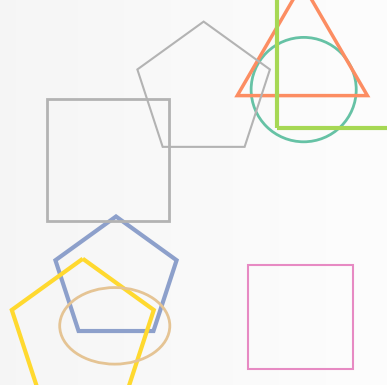[{"shape": "circle", "thickness": 2, "radius": 0.68, "center": [0.784, 0.767]}, {"shape": "triangle", "thickness": 2.5, "radius": 0.97, "center": [0.78, 0.849]}, {"shape": "pentagon", "thickness": 3, "radius": 0.82, "center": [0.299, 0.273]}, {"shape": "square", "thickness": 1.5, "radius": 0.68, "center": [0.775, 0.177]}, {"shape": "square", "thickness": 3, "radius": 0.87, "center": [0.89, 0.843]}, {"shape": "pentagon", "thickness": 3, "radius": 0.96, "center": [0.214, 0.135]}, {"shape": "oval", "thickness": 2, "radius": 0.71, "center": [0.296, 0.154]}, {"shape": "pentagon", "thickness": 1.5, "radius": 0.9, "center": [0.526, 0.764]}, {"shape": "square", "thickness": 2, "radius": 0.79, "center": [0.279, 0.584]}]